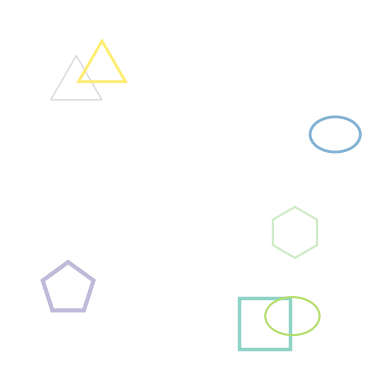[{"shape": "square", "thickness": 2.5, "radius": 0.33, "center": [0.686, 0.159]}, {"shape": "pentagon", "thickness": 3, "radius": 0.35, "center": [0.177, 0.25]}, {"shape": "oval", "thickness": 2, "radius": 0.33, "center": [0.871, 0.651]}, {"shape": "oval", "thickness": 1.5, "radius": 0.35, "center": [0.759, 0.179]}, {"shape": "triangle", "thickness": 1, "radius": 0.38, "center": [0.198, 0.779]}, {"shape": "hexagon", "thickness": 1.5, "radius": 0.33, "center": [0.766, 0.396]}, {"shape": "triangle", "thickness": 2, "radius": 0.35, "center": [0.265, 0.823]}]